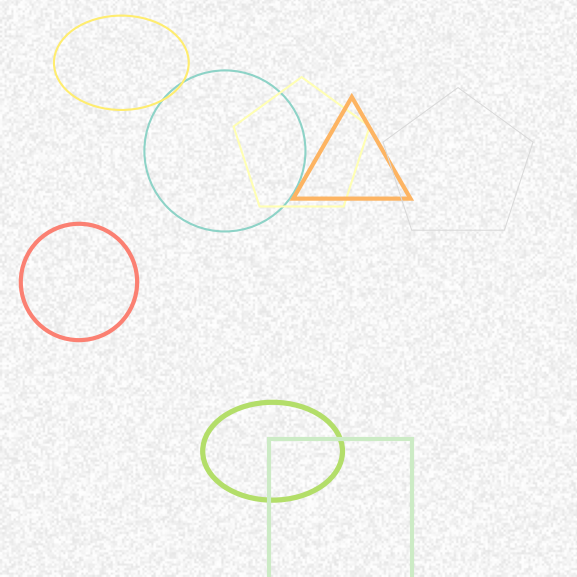[{"shape": "circle", "thickness": 1, "radius": 0.7, "center": [0.389, 0.738]}, {"shape": "pentagon", "thickness": 1, "radius": 0.62, "center": [0.522, 0.742]}, {"shape": "circle", "thickness": 2, "radius": 0.5, "center": [0.137, 0.511]}, {"shape": "triangle", "thickness": 2, "radius": 0.59, "center": [0.609, 0.714]}, {"shape": "oval", "thickness": 2.5, "radius": 0.61, "center": [0.472, 0.218]}, {"shape": "pentagon", "thickness": 0.5, "radius": 0.68, "center": [0.793, 0.711]}, {"shape": "square", "thickness": 2, "radius": 0.62, "center": [0.589, 0.116]}, {"shape": "oval", "thickness": 1, "radius": 0.58, "center": [0.21, 0.89]}]